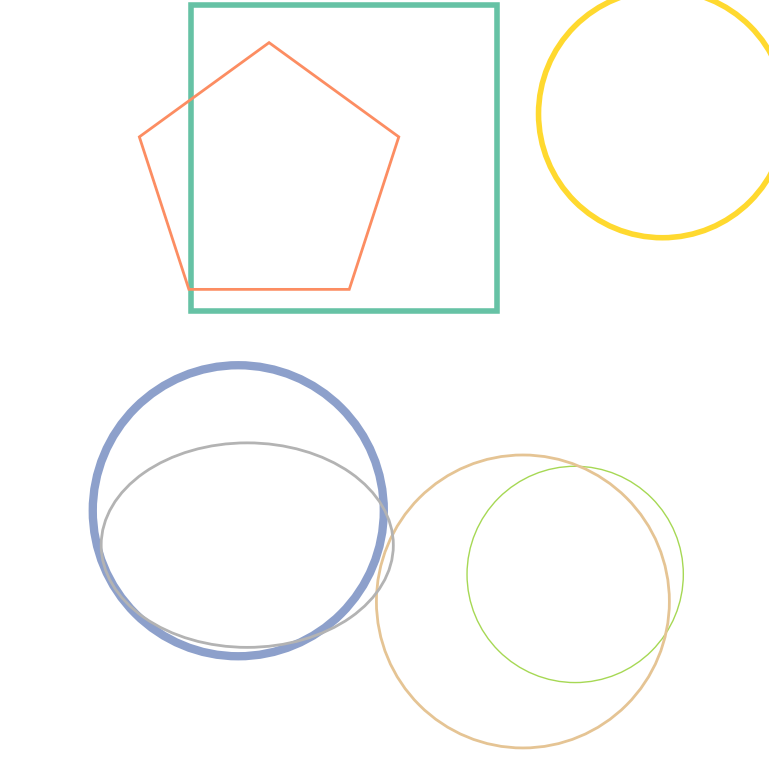[{"shape": "square", "thickness": 2, "radius": 0.99, "center": [0.447, 0.795]}, {"shape": "pentagon", "thickness": 1, "radius": 0.89, "center": [0.349, 0.767]}, {"shape": "circle", "thickness": 3, "radius": 0.94, "center": [0.309, 0.337]}, {"shape": "circle", "thickness": 0.5, "radius": 0.7, "center": [0.747, 0.254]}, {"shape": "circle", "thickness": 2, "radius": 0.8, "center": [0.86, 0.852]}, {"shape": "circle", "thickness": 1, "radius": 0.95, "center": [0.679, 0.219]}, {"shape": "oval", "thickness": 1, "radius": 0.95, "center": [0.321, 0.292]}]